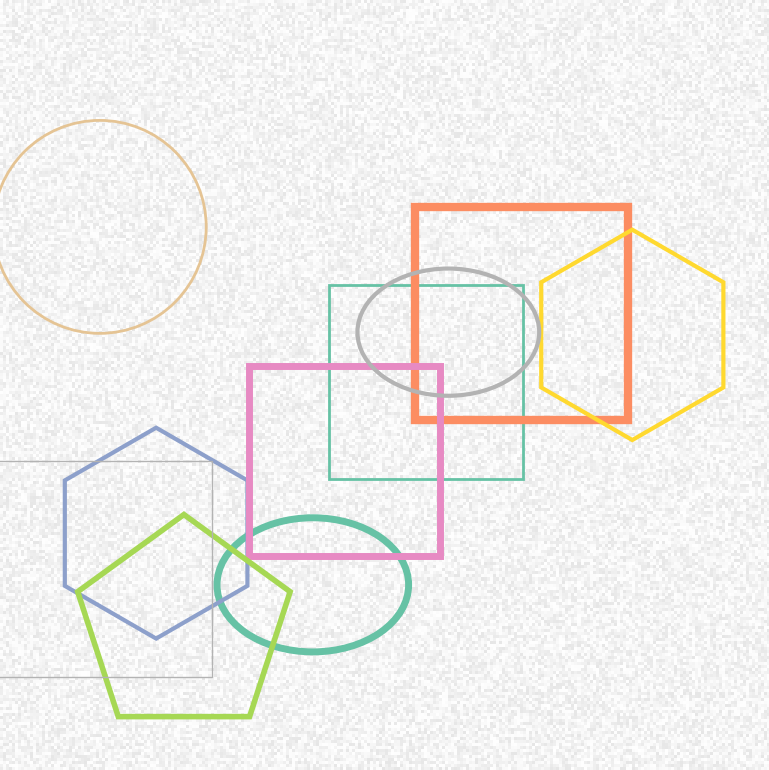[{"shape": "oval", "thickness": 2.5, "radius": 0.62, "center": [0.406, 0.24]}, {"shape": "square", "thickness": 1, "radius": 0.63, "center": [0.553, 0.504]}, {"shape": "square", "thickness": 3, "radius": 0.69, "center": [0.677, 0.593]}, {"shape": "hexagon", "thickness": 1.5, "radius": 0.68, "center": [0.203, 0.308]}, {"shape": "square", "thickness": 2.5, "radius": 0.62, "center": [0.447, 0.401]}, {"shape": "pentagon", "thickness": 2, "radius": 0.73, "center": [0.239, 0.187]}, {"shape": "hexagon", "thickness": 1.5, "radius": 0.68, "center": [0.821, 0.565]}, {"shape": "circle", "thickness": 1, "radius": 0.69, "center": [0.13, 0.705]}, {"shape": "oval", "thickness": 1.5, "radius": 0.59, "center": [0.582, 0.569]}, {"shape": "square", "thickness": 0.5, "radius": 0.7, "center": [0.135, 0.261]}]